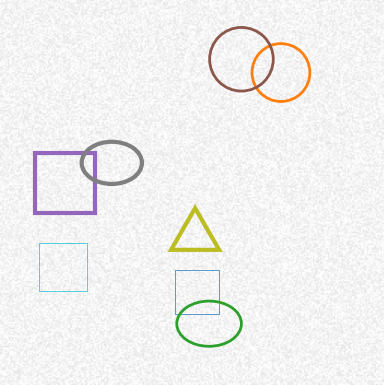[{"shape": "square", "thickness": 0.5, "radius": 0.29, "center": [0.512, 0.243]}, {"shape": "circle", "thickness": 2, "radius": 0.38, "center": [0.73, 0.812]}, {"shape": "oval", "thickness": 2, "radius": 0.42, "center": [0.543, 0.159]}, {"shape": "square", "thickness": 3, "radius": 0.39, "center": [0.17, 0.525]}, {"shape": "circle", "thickness": 2, "radius": 0.41, "center": [0.627, 0.846]}, {"shape": "oval", "thickness": 3, "radius": 0.39, "center": [0.29, 0.577]}, {"shape": "triangle", "thickness": 3, "radius": 0.36, "center": [0.507, 0.387]}, {"shape": "square", "thickness": 0.5, "radius": 0.31, "center": [0.163, 0.307]}]